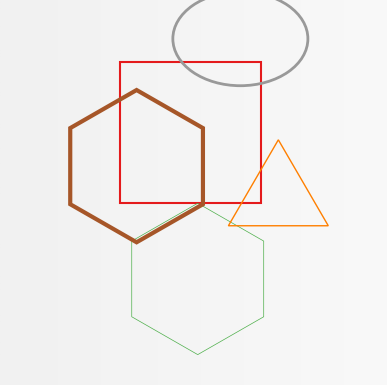[{"shape": "square", "thickness": 1.5, "radius": 0.91, "center": [0.491, 0.656]}, {"shape": "hexagon", "thickness": 0.5, "radius": 0.98, "center": [0.51, 0.276]}, {"shape": "triangle", "thickness": 1, "radius": 0.74, "center": [0.718, 0.488]}, {"shape": "hexagon", "thickness": 3, "radius": 0.99, "center": [0.352, 0.568]}, {"shape": "oval", "thickness": 2, "radius": 0.87, "center": [0.62, 0.899]}]